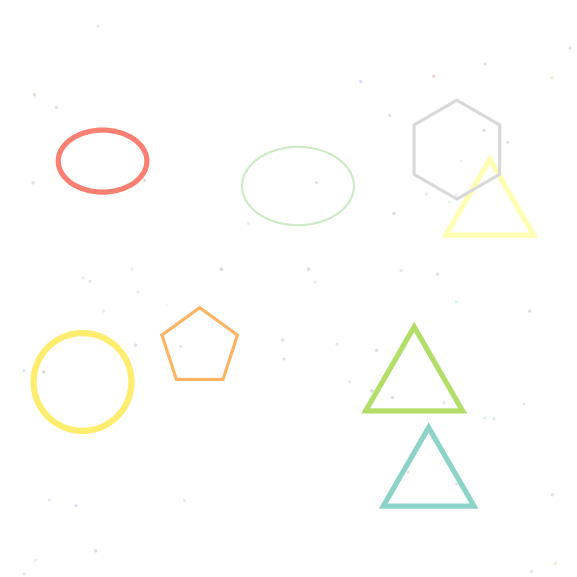[{"shape": "triangle", "thickness": 2.5, "radius": 0.45, "center": [0.742, 0.168]}, {"shape": "triangle", "thickness": 2.5, "radius": 0.44, "center": [0.848, 0.636]}, {"shape": "oval", "thickness": 2.5, "radius": 0.38, "center": [0.178, 0.72]}, {"shape": "pentagon", "thickness": 1.5, "radius": 0.34, "center": [0.346, 0.398]}, {"shape": "triangle", "thickness": 2.5, "radius": 0.49, "center": [0.717, 0.336]}, {"shape": "hexagon", "thickness": 1.5, "radius": 0.43, "center": [0.791, 0.74]}, {"shape": "oval", "thickness": 1, "radius": 0.48, "center": [0.516, 0.677]}, {"shape": "circle", "thickness": 3, "radius": 0.42, "center": [0.143, 0.338]}]